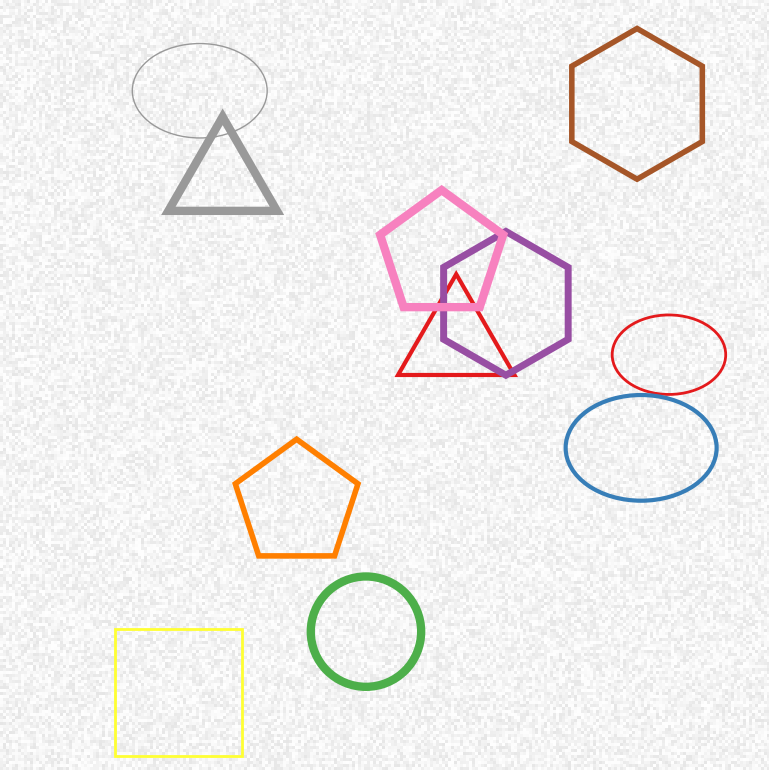[{"shape": "triangle", "thickness": 1.5, "radius": 0.44, "center": [0.592, 0.557]}, {"shape": "oval", "thickness": 1, "radius": 0.37, "center": [0.869, 0.539]}, {"shape": "oval", "thickness": 1.5, "radius": 0.49, "center": [0.833, 0.418]}, {"shape": "circle", "thickness": 3, "radius": 0.36, "center": [0.475, 0.18]}, {"shape": "hexagon", "thickness": 2.5, "radius": 0.47, "center": [0.657, 0.606]}, {"shape": "pentagon", "thickness": 2, "radius": 0.42, "center": [0.385, 0.346]}, {"shape": "square", "thickness": 1, "radius": 0.41, "center": [0.232, 0.101]}, {"shape": "hexagon", "thickness": 2, "radius": 0.49, "center": [0.827, 0.865]}, {"shape": "pentagon", "thickness": 3, "radius": 0.42, "center": [0.574, 0.669]}, {"shape": "triangle", "thickness": 3, "radius": 0.41, "center": [0.289, 0.767]}, {"shape": "oval", "thickness": 0.5, "radius": 0.44, "center": [0.259, 0.882]}]